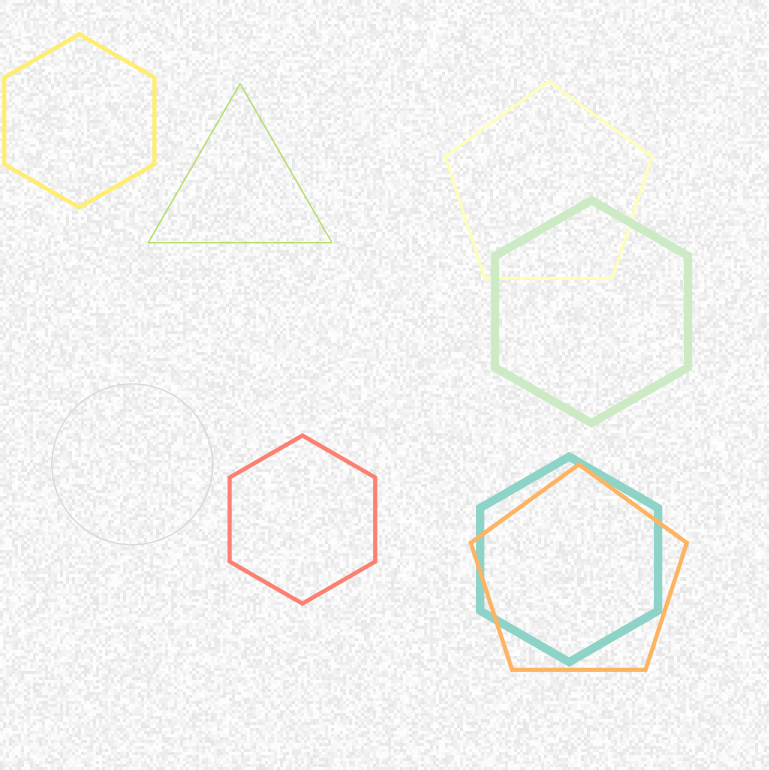[{"shape": "hexagon", "thickness": 3, "radius": 0.67, "center": [0.739, 0.274]}, {"shape": "pentagon", "thickness": 1, "radius": 0.71, "center": [0.712, 0.753]}, {"shape": "hexagon", "thickness": 1.5, "radius": 0.55, "center": [0.393, 0.325]}, {"shape": "pentagon", "thickness": 1.5, "radius": 0.74, "center": [0.752, 0.249]}, {"shape": "triangle", "thickness": 0.5, "radius": 0.69, "center": [0.312, 0.754]}, {"shape": "circle", "thickness": 0.5, "radius": 0.52, "center": [0.172, 0.397]}, {"shape": "hexagon", "thickness": 3, "radius": 0.72, "center": [0.768, 0.595]}, {"shape": "hexagon", "thickness": 1.5, "radius": 0.56, "center": [0.103, 0.843]}]